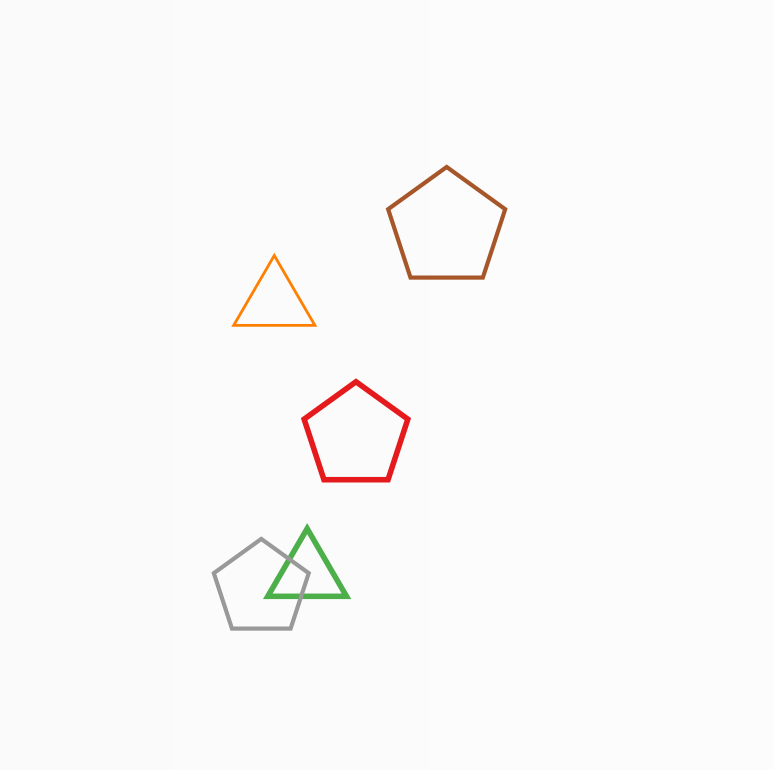[{"shape": "pentagon", "thickness": 2, "radius": 0.35, "center": [0.459, 0.434]}, {"shape": "triangle", "thickness": 2, "radius": 0.29, "center": [0.396, 0.255]}, {"shape": "triangle", "thickness": 1, "radius": 0.3, "center": [0.354, 0.608]}, {"shape": "pentagon", "thickness": 1.5, "radius": 0.4, "center": [0.576, 0.704]}, {"shape": "pentagon", "thickness": 1.5, "radius": 0.32, "center": [0.337, 0.236]}]